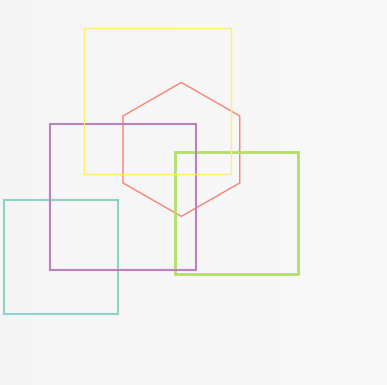[{"shape": "square", "thickness": 1.5, "radius": 0.74, "center": [0.158, 0.332]}, {"shape": "hexagon", "thickness": 1, "radius": 0.87, "center": [0.468, 0.612]}, {"shape": "square", "thickness": 2, "radius": 0.8, "center": [0.61, 0.447]}, {"shape": "square", "thickness": 1.5, "radius": 0.94, "center": [0.318, 0.488]}, {"shape": "square", "thickness": 1, "radius": 0.95, "center": [0.406, 0.738]}]